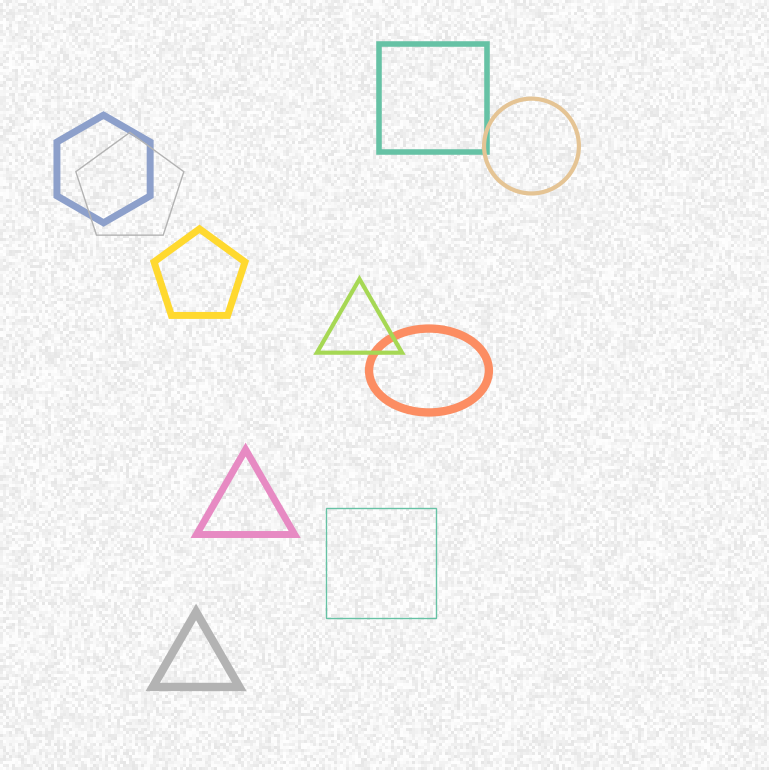[{"shape": "square", "thickness": 2, "radius": 0.35, "center": [0.562, 0.873]}, {"shape": "square", "thickness": 0.5, "radius": 0.36, "center": [0.495, 0.269]}, {"shape": "oval", "thickness": 3, "radius": 0.39, "center": [0.557, 0.519]}, {"shape": "hexagon", "thickness": 2.5, "radius": 0.35, "center": [0.134, 0.781]}, {"shape": "triangle", "thickness": 2.5, "radius": 0.37, "center": [0.319, 0.343]}, {"shape": "triangle", "thickness": 1.5, "radius": 0.32, "center": [0.467, 0.574]}, {"shape": "pentagon", "thickness": 2.5, "radius": 0.31, "center": [0.259, 0.641]}, {"shape": "circle", "thickness": 1.5, "radius": 0.31, "center": [0.69, 0.81]}, {"shape": "triangle", "thickness": 3, "radius": 0.32, "center": [0.255, 0.14]}, {"shape": "pentagon", "thickness": 0.5, "radius": 0.37, "center": [0.169, 0.754]}]